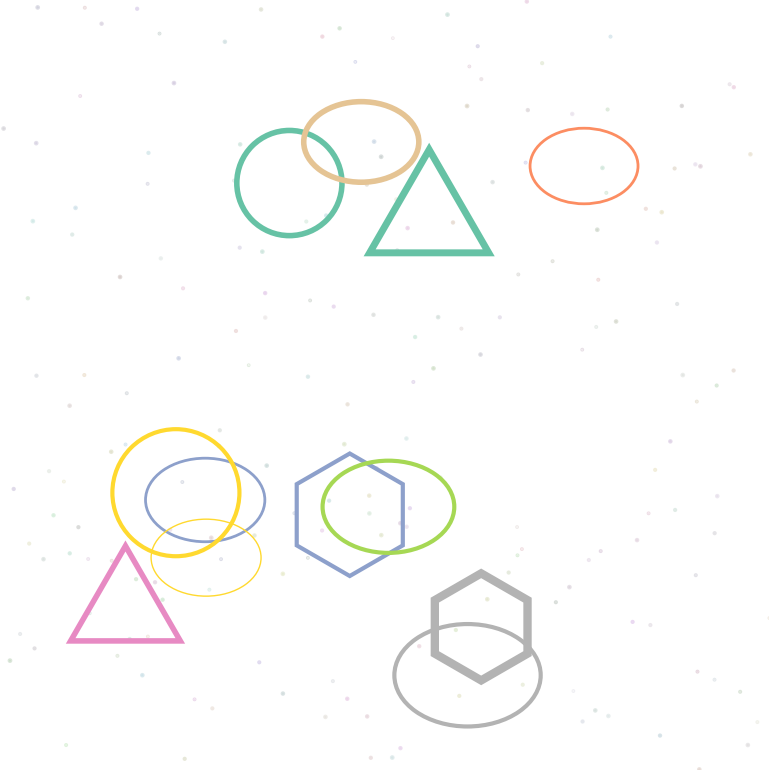[{"shape": "triangle", "thickness": 2.5, "radius": 0.45, "center": [0.557, 0.716]}, {"shape": "circle", "thickness": 2, "radius": 0.34, "center": [0.376, 0.762]}, {"shape": "oval", "thickness": 1, "radius": 0.35, "center": [0.758, 0.784]}, {"shape": "oval", "thickness": 1, "radius": 0.39, "center": [0.266, 0.351]}, {"shape": "hexagon", "thickness": 1.5, "radius": 0.4, "center": [0.454, 0.331]}, {"shape": "triangle", "thickness": 2, "radius": 0.41, "center": [0.163, 0.209]}, {"shape": "oval", "thickness": 1.5, "radius": 0.43, "center": [0.504, 0.342]}, {"shape": "oval", "thickness": 0.5, "radius": 0.36, "center": [0.268, 0.276]}, {"shape": "circle", "thickness": 1.5, "radius": 0.41, "center": [0.228, 0.36]}, {"shape": "oval", "thickness": 2, "radius": 0.37, "center": [0.469, 0.816]}, {"shape": "hexagon", "thickness": 3, "radius": 0.35, "center": [0.625, 0.186]}, {"shape": "oval", "thickness": 1.5, "radius": 0.48, "center": [0.607, 0.123]}]